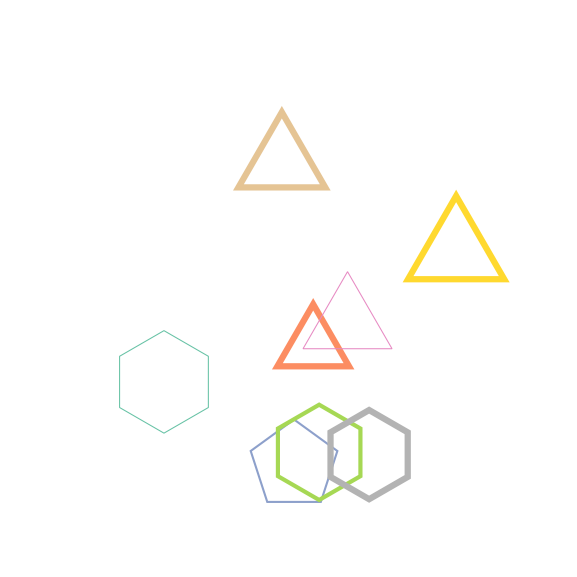[{"shape": "hexagon", "thickness": 0.5, "radius": 0.44, "center": [0.284, 0.338]}, {"shape": "triangle", "thickness": 3, "radius": 0.36, "center": [0.542, 0.401]}, {"shape": "pentagon", "thickness": 1, "radius": 0.39, "center": [0.509, 0.194]}, {"shape": "triangle", "thickness": 0.5, "radius": 0.44, "center": [0.602, 0.44]}, {"shape": "hexagon", "thickness": 2, "radius": 0.41, "center": [0.553, 0.216]}, {"shape": "triangle", "thickness": 3, "radius": 0.48, "center": [0.79, 0.564]}, {"shape": "triangle", "thickness": 3, "radius": 0.43, "center": [0.488, 0.718]}, {"shape": "hexagon", "thickness": 3, "radius": 0.39, "center": [0.639, 0.212]}]